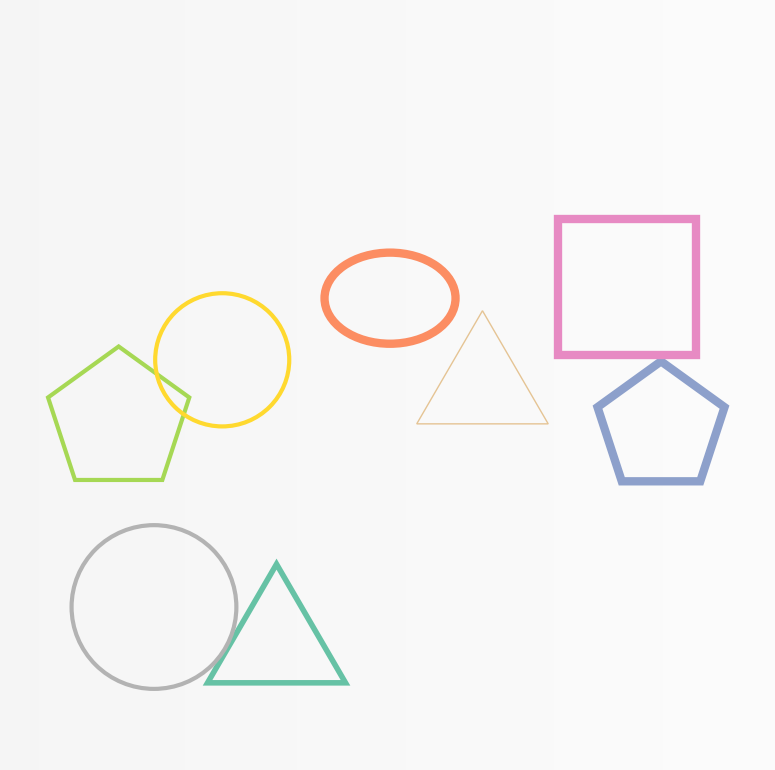[{"shape": "triangle", "thickness": 2, "radius": 0.51, "center": [0.357, 0.165]}, {"shape": "oval", "thickness": 3, "radius": 0.42, "center": [0.503, 0.613]}, {"shape": "pentagon", "thickness": 3, "radius": 0.43, "center": [0.853, 0.445]}, {"shape": "square", "thickness": 3, "radius": 0.44, "center": [0.809, 0.627]}, {"shape": "pentagon", "thickness": 1.5, "radius": 0.48, "center": [0.153, 0.454]}, {"shape": "circle", "thickness": 1.5, "radius": 0.43, "center": [0.287, 0.533]}, {"shape": "triangle", "thickness": 0.5, "radius": 0.49, "center": [0.623, 0.499]}, {"shape": "circle", "thickness": 1.5, "radius": 0.53, "center": [0.199, 0.212]}]